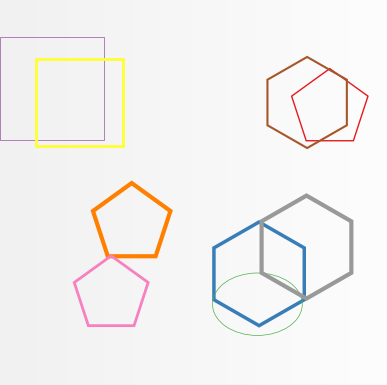[{"shape": "pentagon", "thickness": 1, "radius": 0.52, "center": [0.851, 0.718]}, {"shape": "hexagon", "thickness": 2.5, "radius": 0.67, "center": [0.669, 0.289]}, {"shape": "oval", "thickness": 0.5, "radius": 0.58, "center": [0.664, 0.21]}, {"shape": "square", "thickness": 0.5, "radius": 0.67, "center": [0.134, 0.77]}, {"shape": "pentagon", "thickness": 3, "radius": 0.53, "center": [0.34, 0.419]}, {"shape": "square", "thickness": 2, "radius": 0.56, "center": [0.204, 0.734]}, {"shape": "hexagon", "thickness": 1.5, "radius": 0.59, "center": [0.793, 0.734]}, {"shape": "pentagon", "thickness": 2, "radius": 0.5, "center": [0.287, 0.235]}, {"shape": "hexagon", "thickness": 3, "radius": 0.67, "center": [0.791, 0.358]}]